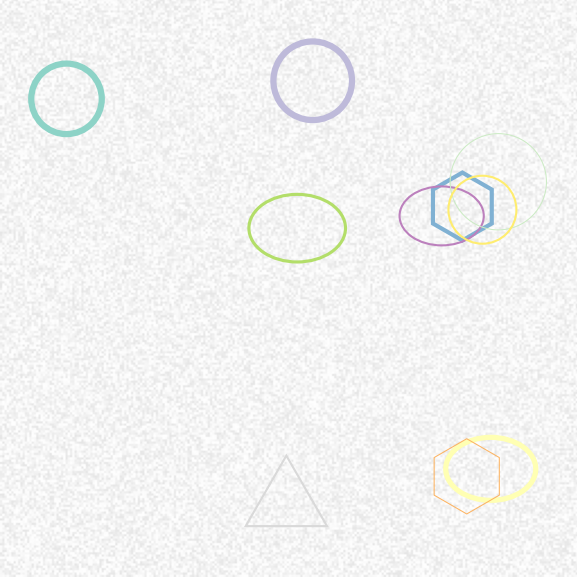[{"shape": "circle", "thickness": 3, "radius": 0.31, "center": [0.115, 0.828]}, {"shape": "oval", "thickness": 2.5, "radius": 0.39, "center": [0.85, 0.187]}, {"shape": "circle", "thickness": 3, "radius": 0.34, "center": [0.541, 0.859]}, {"shape": "hexagon", "thickness": 2, "radius": 0.29, "center": [0.801, 0.642]}, {"shape": "hexagon", "thickness": 0.5, "radius": 0.33, "center": [0.808, 0.174]}, {"shape": "oval", "thickness": 1.5, "radius": 0.42, "center": [0.515, 0.604]}, {"shape": "triangle", "thickness": 1, "radius": 0.41, "center": [0.496, 0.129]}, {"shape": "oval", "thickness": 1, "radius": 0.36, "center": [0.765, 0.625]}, {"shape": "circle", "thickness": 0.5, "radius": 0.42, "center": [0.863, 0.684]}, {"shape": "circle", "thickness": 1, "radius": 0.29, "center": [0.835, 0.636]}]